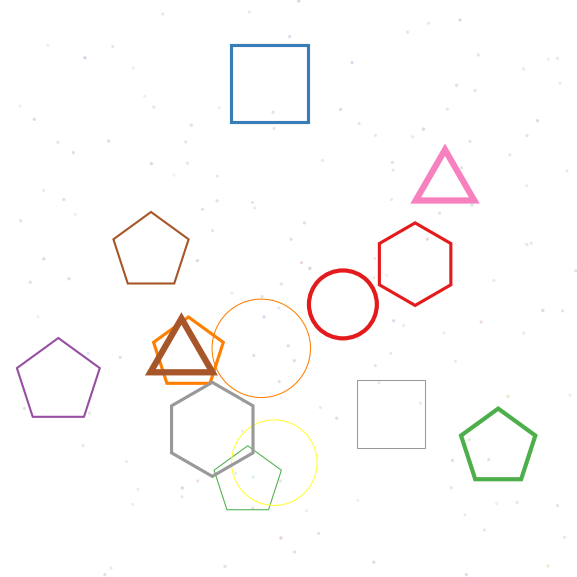[{"shape": "hexagon", "thickness": 1.5, "radius": 0.36, "center": [0.719, 0.542]}, {"shape": "circle", "thickness": 2, "radius": 0.29, "center": [0.594, 0.472]}, {"shape": "square", "thickness": 1.5, "radius": 0.33, "center": [0.467, 0.855]}, {"shape": "pentagon", "thickness": 0.5, "radius": 0.31, "center": [0.429, 0.166]}, {"shape": "pentagon", "thickness": 2, "radius": 0.34, "center": [0.863, 0.224]}, {"shape": "pentagon", "thickness": 1, "radius": 0.38, "center": [0.101, 0.338]}, {"shape": "circle", "thickness": 0.5, "radius": 0.43, "center": [0.452, 0.396]}, {"shape": "pentagon", "thickness": 1.5, "radius": 0.32, "center": [0.326, 0.387]}, {"shape": "circle", "thickness": 0.5, "radius": 0.37, "center": [0.475, 0.198]}, {"shape": "pentagon", "thickness": 1, "radius": 0.34, "center": [0.261, 0.564]}, {"shape": "triangle", "thickness": 3, "radius": 0.31, "center": [0.314, 0.386]}, {"shape": "triangle", "thickness": 3, "radius": 0.29, "center": [0.771, 0.681]}, {"shape": "hexagon", "thickness": 1.5, "radius": 0.41, "center": [0.368, 0.256]}, {"shape": "square", "thickness": 0.5, "radius": 0.29, "center": [0.677, 0.282]}]